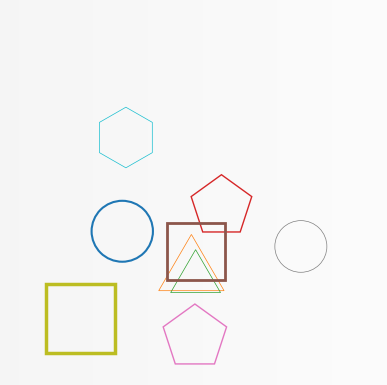[{"shape": "circle", "thickness": 1.5, "radius": 0.4, "center": [0.316, 0.399]}, {"shape": "triangle", "thickness": 0.5, "radius": 0.49, "center": [0.494, 0.294]}, {"shape": "triangle", "thickness": 0.5, "radius": 0.37, "center": [0.505, 0.277]}, {"shape": "pentagon", "thickness": 1, "radius": 0.41, "center": [0.572, 0.464]}, {"shape": "square", "thickness": 2, "radius": 0.37, "center": [0.506, 0.347]}, {"shape": "pentagon", "thickness": 1, "radius": 0.43, "center": [0.503, 0.124]}, {"shape": "circle", "thickness": 0.5, "radius": 0.34, "center": [0.776, 0.36]}, {"shape": "square", "thickness": 2.5, "radius": 0.45, "center": [0.208, 0.173]}, {"shape": "hexagon", "thickness": 0.5, "radius": 0.39, "center": [0.325, 0.643]}]